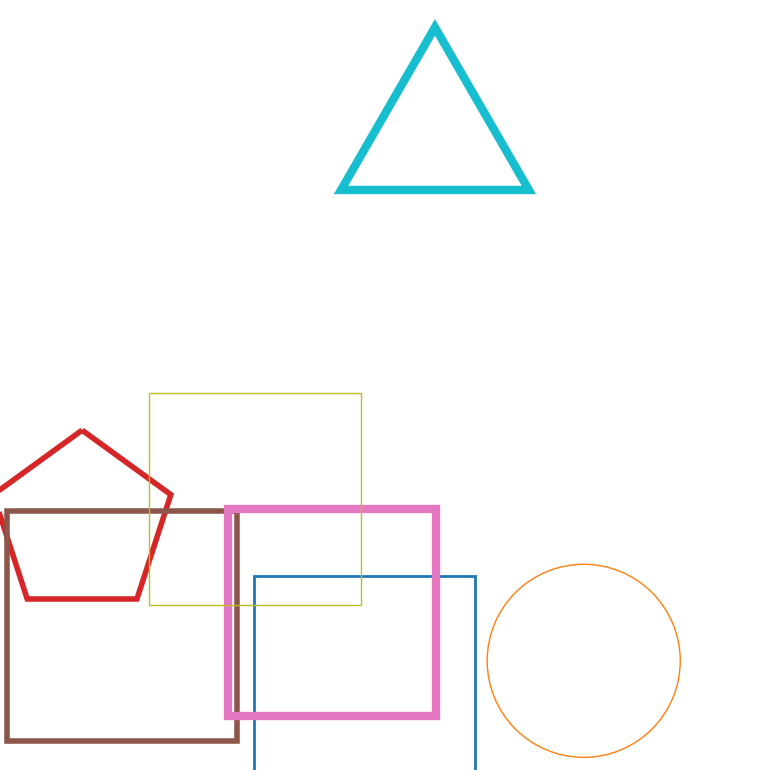[{"shape": "square", "thickness": 1, "radius": 0.71, "center": [0.473, 0.109]}, {"shape": "circle", "thickness": 0.5, "radius": 0.63, "center": [0.758, 0.142]}, {"shape": "pentagon", "thickness": 2, "radius": 0.61, "center": [0.107, 0.32]}, {"shape": "square", "thickness": 2, "radius": 0.75, "center": [0.158, 0.187]}, {"shape": "square", "thickness": 3, "radius": 0.67, "center": [0.431, 0.204]}, {"shape": "square", "thickness": 0.5, "radius": 0.69, "center": [0.332, 0.352]}, {"shape": "triangle", "thickness": 3, "radius": 0.7, "center": [0.565, 0.824]}]